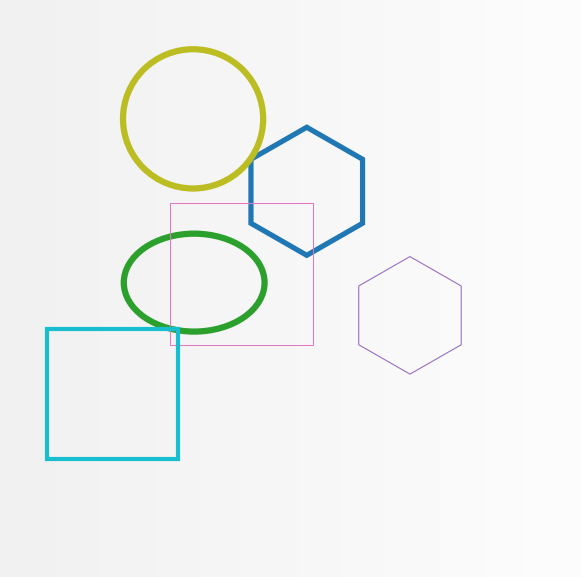[{"shape": "hexagon", "thickness": 2.5, "radius": 0.55, "center": [0.528, 0.668]}, {"shape": "oval", "thickness": 3, "radius": 0.61, "center": [0.334, 0.51]}, {"shape": "hexagon", "thickness": 0.5, "radius": 0.51, "center": [0.705, 0.453]}, {"shape": "square", "thickness": 0.5, "radius": 0.62, "center": [0.415, 0.525]}, {"shape": "circle", "thickness": 3, "radius": 0.6, "center": [0.332, 0.793]}, {"shape": "square", "thickness": 2, "radius": 0.57, "center": [0.194, 0.317]}]